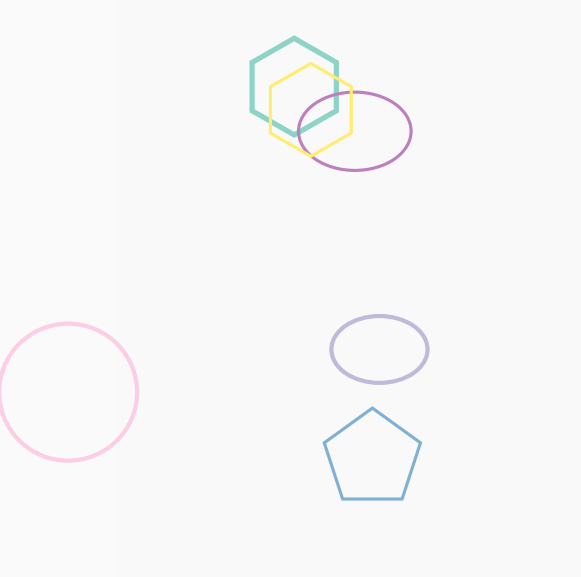[{"shape": "hexagon", "thickness": 2.5, "radius": 0.42, "center": [0.506, 0.849]}, {"shape": "oval", "thickness": 2, "radius": 0.41, "center": [0.653, 0.394]}, {"shape": "pentagon", "thickness": 1.5, "radius": 0.44, "center": [0.641, 0.205]}, {"shape": "circle", "thickness": 2, "radius": 0.59, "center": [0.117, 0.32]}, {"shape": "oval", "thickness": 1.5, "radius": 0.48, "center": [0.61, 0.772]}, {"shape": "hexagon", "thickness": 1.5, "radius": 0.4, "center": [0.535, 0.809]}]